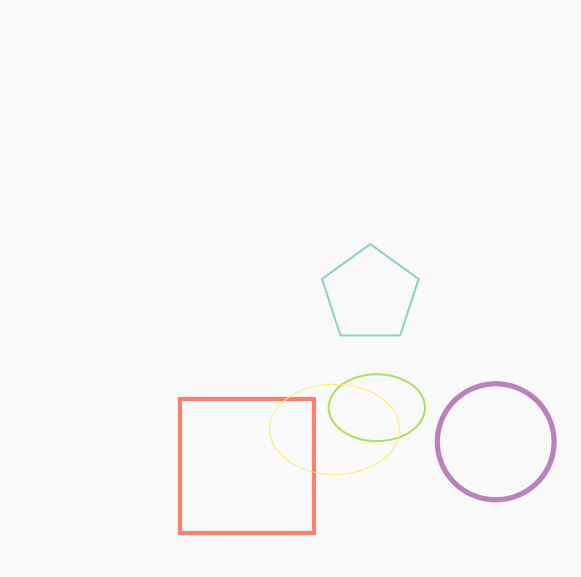[{"shape": "pentagon", "thickness": 1, "radius": 0.44, "center": [0.637, 0.489]}, {"shape": "square", "thickness": 2, "radius": 0.58, "center": [0.425, 0.192]}, {"shape": "oval", "thickness": 1, "radius": 0.41, "center": [0.648, 0.293]}, {"shape": "circle", "thickness": 2.5, "radius": 0.5, "center": [0.853, 0.234]}, {"shape": "oval", "thickness": 0.5, "radius": 0.56, "center": [0.575, 0.256]}]